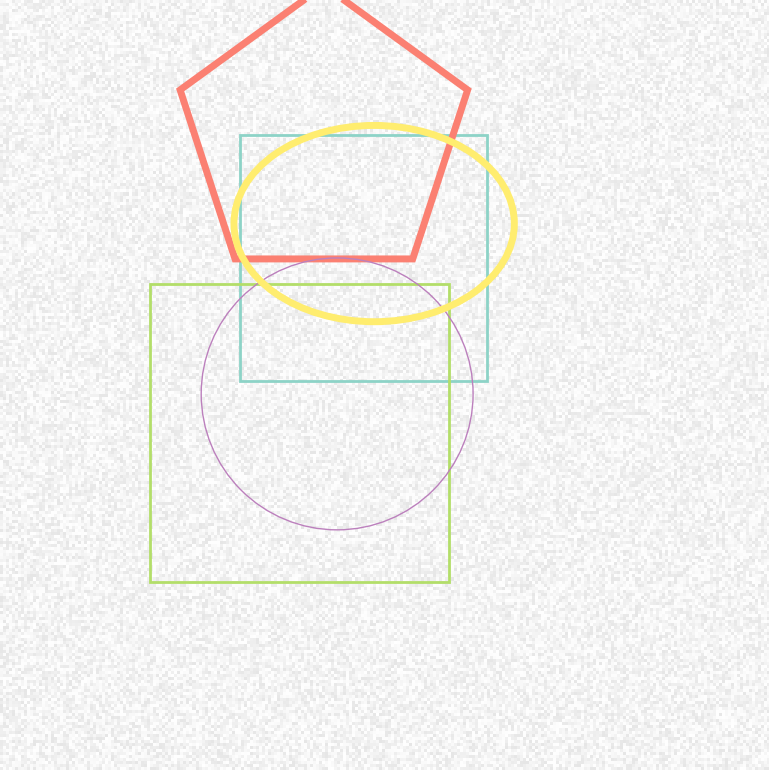[{"shape": "square", "thickness": 1, "radius": 0.8, "center": [0.472, 0.665]}, {"shape": "pentagon", "thickness": 2.5, "radius": 0.98, "center": [0.421, 0.823]}, {"shape": "square", "thickness": 1, "radius": 0.97, "center": [0.389, 0.438]}, {"shape": "circle", "thickness": 0.5, "radius": 0.88, "center": [0.438, 0.488]}, {"shape": "oval", "thickness": 2.5, "radius": 0.91, "center": [0.486, 0.71]}]